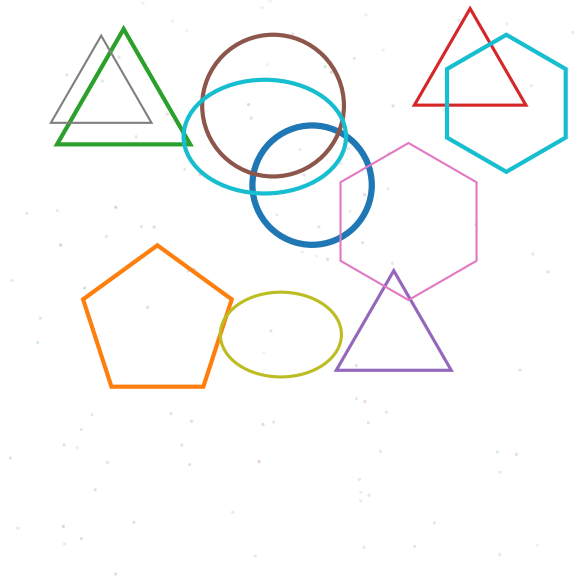[{"shape": "circle", "thickness": 3, "radius": 0.52, "center": [0.54, 0.679]}, {"shape": "pentagon", "thickness": 2, "radius": 0.68, "center": [0.273, 0.439]}, {"shape": "triangle", "thickness": 2, "radius": 0.67, "center": [0.214, 0.816]}, {"shape": "triangle", "thickness": 1.5, "radius": 0.56, "center": [0.814, 0.873]}, {"shape": "triangle", "thickness": 1.5, "radius": 0.57, "center": [0.682, 0.415]}, {"shape": "circle", "thickness": 2, "radius": 0.61, "center": [0.473, 0.816]}, {"shape": "hexagon", "thickness": 1, "radius": 0.68, "center": [0.707, 0.616]}, {"shape": "triangle", "thickness": 1, "radius": 0.5, "center": [0.175, 0.837]}, {"shape": "oval", "thickness": 1.5, "radius": 0.52, "center": [0.486, 0.42]}, {"shape": "hexagon", "thickness": 2, "radius": 0.59, "center": [0.877, 0.82]}, {"shape": "oval", "thickness": 2, "radius": 0.7, "center": [0.459, 0.763]}]